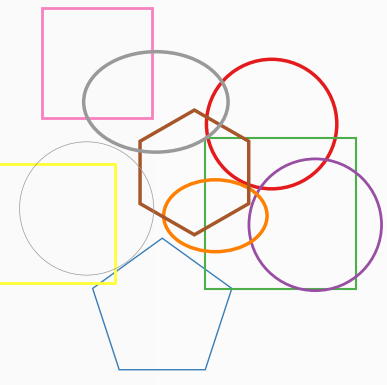[{"shape": "circle", "thickness": 2.5, "radius": 0.84, "center": [0.701, 0.678]}, {"shape": "pentagon", "thickness": 1, "radius": 0.94, "center": [0.419, 0.192]}, {"shape": "square", "thickness": 1.5, "radius": 0.98, "center": [0.724, 0.446]}, {"shape": "circle", "thickness": 2, "radius": 0.86, "center": [0.814, 0.416]}, {"shape": "oval", "thickness": 2.5, "radius": 0.67, "center": [0.556, 0.44]}, {"shape": "square", "thickness": 2, "radius": 0.77, "center": [0.141, 0.42]}, {"shape": "hexagon", "thickness": 2.5, "radius": 0.81, "center": [0.502, 0.552]}, {"shape": "square", "thickness": 2, "radius": 0.71, "center": [0.25, 0.836]}, {"shape": "circle", "thickness": 0.5, "radius": 0.87, "center": [0.224, 0.459]}, {"shape": "oval", "thickness": 2.5, "radius": 0.93, "center": [0.402, 0.735]}]